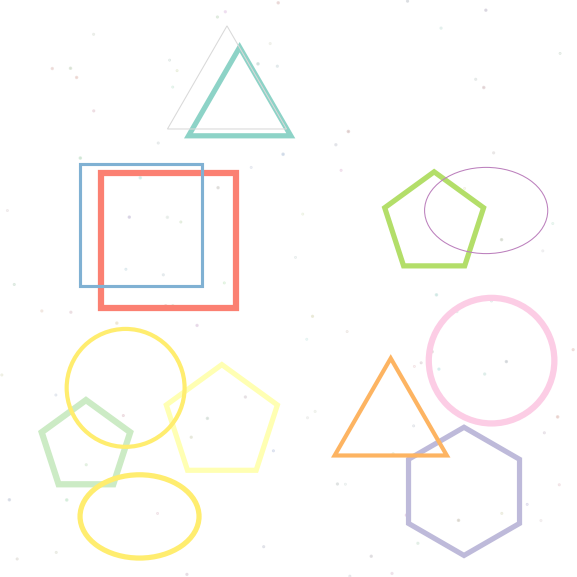[{"shape": "triangle", "thickness": 2.5, "radius": 0.51, "center": [0.415, 0.815]}, {"shape": "pentagon", "thickness": 2.5, "radius": 0.51, "center": [0.384, 0.267]}, {"shape": "hexagon", "thickness": 2.5, "radius": 0.55, "center": [0.804, 0.148]}, {"shape": "square", "thickness": 3, "radius": 0.58, "center": [0.292, 0.583]}, {"shape": "square", "thickness": 1.5, "radius": 0.53, "center": [0.244, 0.61]}, {"shape": "triangle", "thickness": 2, "radius": 0.56, "center": [0.677, 0.267]}, {"shape": "pentagon", "thickness": 2.5, "radius": 0.45, "center": [0.752, 0.612]}, {"shape": "circle", "thickness": 3, "radius": 0.54, "center": [0.851, 0.375]}, {"shape": "triangle", "thickness": 0.5, "radius": 0.6, "center": [0.393, 0.835]}, {"shape": "oval", "thickness": 0.5, "radius": 0.53, "center": [0.842, 0.635]}, {"shape": "pentagon", "thickness": 3, "radius": 0.4, "center": [0.149, 0.226]}, {"shape": "oval", "thickness": 2.5, "radius": 0.52, "center": [0.242, 0.105]}, {"shape": "circle", "thickness": 2, "radius": 0.51, "center": [0.218, 0.327]}]